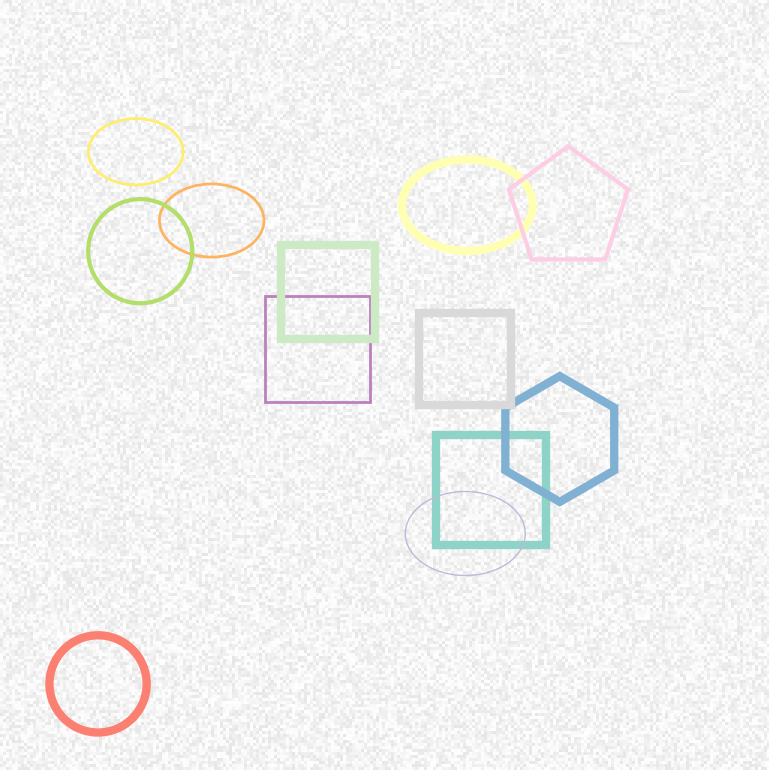[{"shape": "square", "thickness": 3, "radius": 0.36, "center": [0.638, 0.364]}, {"shape": "oval", "thickness": 3, "radius": 0.42, "center": [0.607, 0.733]}, {"shape": "oval", "thickness": 0.5, "radius": 0.39, "center": [0.604, 0.307]}, {"shape": "circle", "thickness": 3, "radius": 0.32, "center": [0.127, 0.112]}, {"shape": "hexagon", "thickness": 3, "radius": 0.41, "center": [0.727, 0.43]}, {"shape": "oval", "thickness": 1, "radius": 0.34, "center": [0.275, 0.714]}, {"shape": "circle", "thickness": 1.5, "radius": 0.34, "center": [0.182, 0.674]}, {"shape": "pentagon", "thickness": 1.5, "radius": 0.41, "center": [0.738, 0.729]}, {"shape": "square", "thickness": 3, "radius": 0.3, "center": [0.604, 0.533]}, {"shape": "square", "thickness": 1, "radius": 0.34, "center": [0.413, 0.547]}, {"shape": "square", "thickness": 3, "radius": 0.31, "center": [0.426, 0.621]}, {"shape": "oval", "thickness": 1, "radius": 0.31, "center": [0.176, 0.803]}]